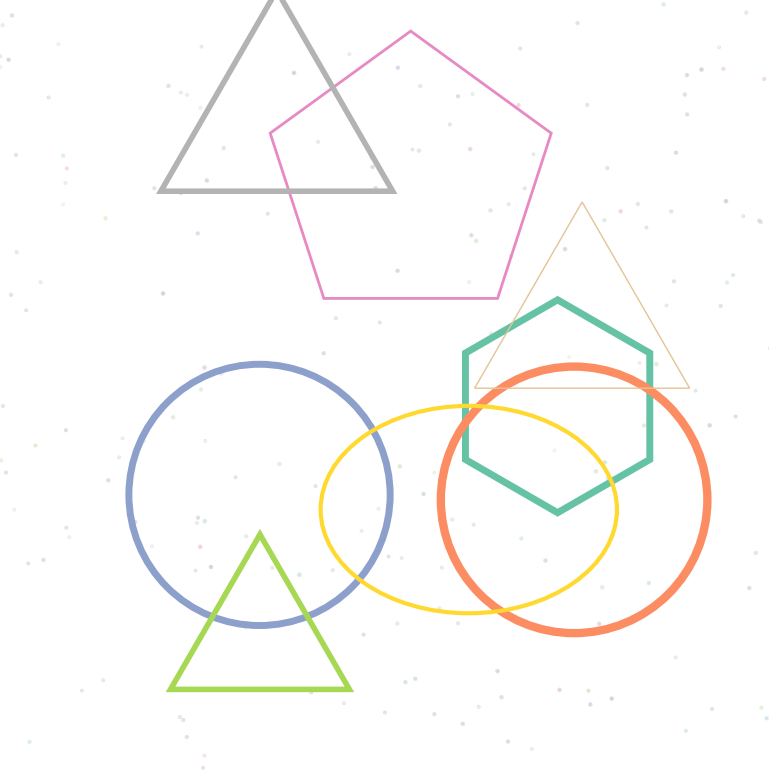[{"shape": "hexagon", "thickness": 2.5, "radius": 0.69, "center": [0.724, 0.472]}, {"shape": "circle", "thickness": 3, "radius": 0.87, "center": [0.746, 0.351]}, {"shape": "circle", "thickness": 2.5, "radius": 0.85, "center": [0.337, 0.357]}, {"shape": "pentagon", "thickness": 1, "radius": 0.96, "center": [0.533, 0.768]}, {"shape": "triangle", "thickness": 2, "radius": 0.67, "center": [0.338, 0.172]}, {"shape": "oval", "thickness": 1.5, "radius": 0.96, "center": [0.609, 0.338]}, {"shape": "triangle", "thickness": 0.5, "radius": 0.81, "center": [0.756, 0.576]}, {"shape": "triangle", "thickness": 2, "radius": 0.87, "center": [0.359, 0.839]}]